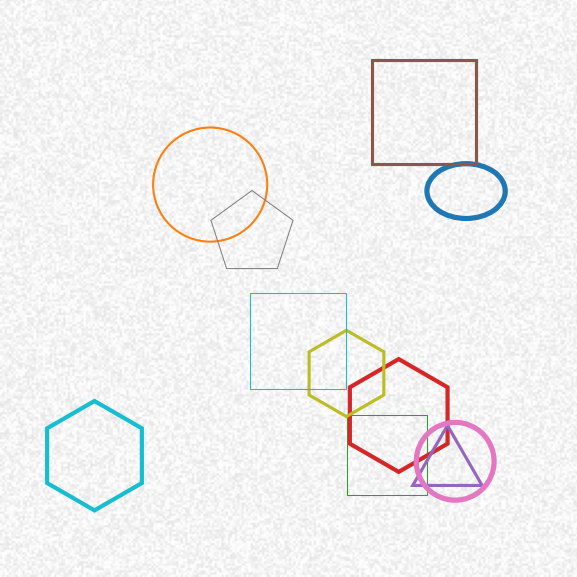[{"shape": "oval", "thickness": 2.5, "radius": 0.34, "center": [0.807, 0.668]}, {"shape": "circle", "thickness": 1, "radius": 0.49, "center": [0.364, 0.68]}, {"shape": "square", "thickness": 0.5, "radius": 0.34, "center": [0.67, 0.211]}, {"shape": "hexagon", "thickness": 2, "radius": 0.49, "center": [0.69, 0.28]}, {"shape": "triangle", "thickness": 1.5, "radius": 0.35, "center": [0.775, 0.193]}, {"shape": "square", "thickness": 1.5, "radius": 0.45, "center": [0.734, 0.805]}, {"shape": "circle", "thickness": 2.5, "radius": 0.34, "center": [0.788, 0.2]}, {"shape": "pentagon", "thickness": 0.5, "radius": 0.37, "center": [0.436, 0.595]}, {"shape": "hexagon", "thickness": 1.5, "radius": 0.37, "center": [0.6, 0.353]}, {"shape": "hexagon", "thickness": 2, "radius": 0.47, "center": [0.164, 0.21]}, {"shape": "square", "thickness": 0.5, "radius": 0.41, "center": [0.516, 0.409]}]